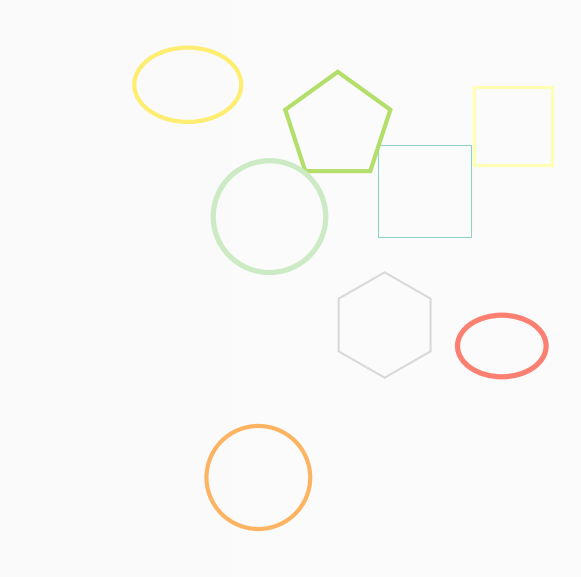[{"shape": "square", "thickness": 0.5, "radius": 0.4, "center": [0.73, 0.668]}, {"shape": "square", "thickness": 1.5, "radius": 0.34, "center": [0.883, 0.781]}, {"shape": "oval", "thickness": 2.5, "radius": 0.38, "center": [0.863, 0.4]}, {"shape": "circle", "thickness": 2, "radius": 0.45, "center": [0.444, 0.172]}, {"shape": "pentagon", "thickness": 2, "radius": 0.48, "center": [0.581, 0.78]}, {"shape": "hexagon", "thickness": 1, "radius": 0.46, "center": [0.662, 0.436]}, {"shape": "circle", "thickness": 2.5, "radius": 0.48, "center": [0.464, 0.624]}, {"shape": "oval", "thickness": 2, "radius": 0.46, "center": [0.323, 0.852]}]